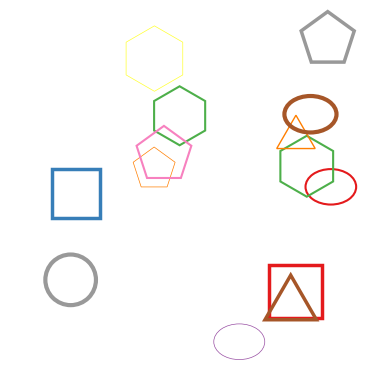[{"shape": "square", "thickness": 2.5, "radius": 0.34, "center": [0.767, 0.243]}, {"shape": "oval", "thickness": 1.5, "radius": 0.33, "center": [0.859, 0.515]}, {"shape": "square", "thickness": 2.5, "radius": 0.32, "center": [0.197, 0.497]}, {"shape": "hexagon", "thickness": 1.5, "radius": 0.4, "center": [0.797, 0.568]}, {"shape": "hexagon", "thickness": 1.5, "radius": 0.38, "center": [0.467, 0.699]}, {"shape": "oval", "thickness": 0.5, "radius": 0.33, "center": [0.621, 0.112]}, {"shape": "pentagon", "thickness": 0.5, "radius": 0.29, "center": [0.4, 0.561]}, {"shape": "triangle", "thickness": 1, "radius": 0.29, "center": [0.769, 0.643]}, {"shape": "hexagon", "thickness": 0.5, "radius": 0.42, "center": [0.401, 0.848]}, {"shape": "oval", "thickness": 3, "radius": 0.34, "center": [0.806, 0.703]}, {"shape": "triangle", "thickness": 2.5, "radius": 0.39, "center": [0.755, 0.208]}, {"shape": "pentagon", "thickness": 1.5, "radius": 0.37, "center": [0.426, 0.598]}, {"shape": "pentagon", "thickness": 2.5, "radius": 0.36, "center": [0.851, 0.897]}, {"shape": "circle", "thickness": 3, "radius": 0.33, "center": [0.184, 0.273]}]